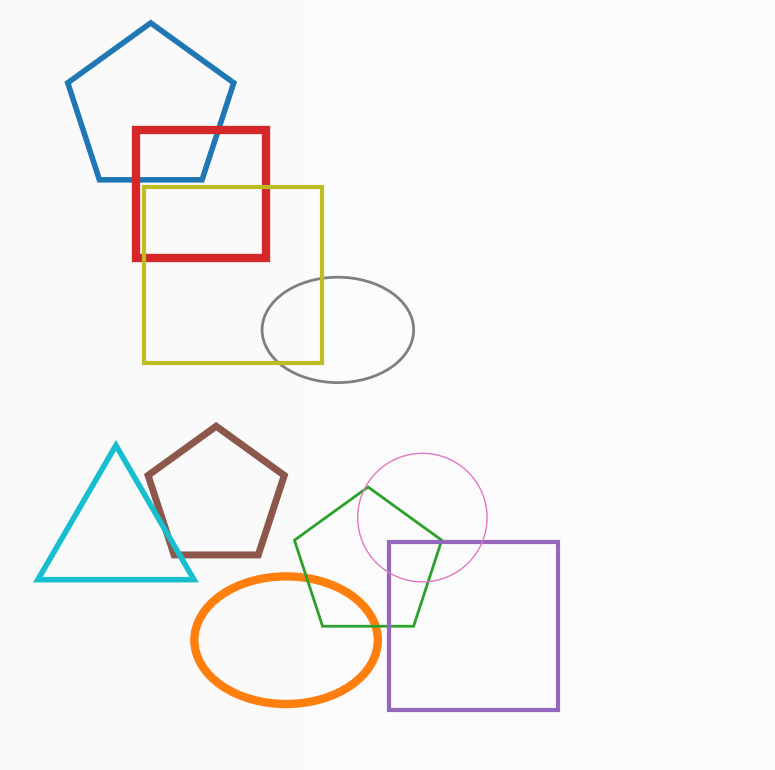[{"shape": "pentagon", "thickness": 2, "radius": 0.56, "center": [0.195, 0.858]}, {"shape": "oval", "thickness": 3, "radius": 0.59, "center": [0.369, 0.169]}, {"shape": "pentagon", "thickness": 1, "radius": 0.5, "center": [0.475, 0.268]}, {"shape": "square", "thickness": 3, "radius": 0.42, "center": [0.259, 0.748]}, {"shape": "square", "thickness": 1.5, "radius": 0.54, "center": [0.611, 0.187]}, {"shape": "pentagon", "thickness": 2.5, "radius": 0.46, "center": [0.279, 0.354]}, {"shape": "circle", "thickness": 0.5, "radius": 0.42, "center": [0.545, 0.328]}, {"shape": "oval", "thickness": 1, "radius": 0.49, "center": [0.436, 0.572]}, {"shape": "square", "thickness": 1.5, "radius": 0.57, "center": [0.301, 0.643]}, {"shape": "triangle", "thickness": 2, "radius": 0.58, "center": [0.15, 0.305]}]